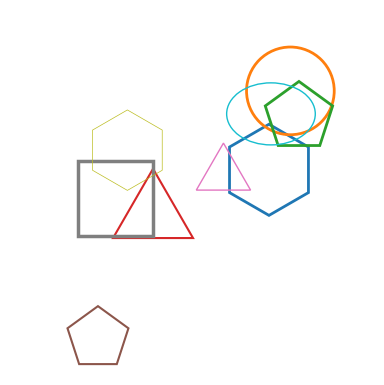[{"shape": "hexagon", "thickness": 2, "radius": 0.59, "center": [0.699, 0.559]}, {"shape": "circle", "thickness": 2, "radius": 0.57, "center": [0.754, 0.764]}, {"shape": "pentagon", "thickness": 2, "radius": 0.46, "center": [0.777, 0.696]}, {"shape": "triangle", "thickness": 1.5, "radius": 0.6, "center": [0.398, 0.442]}, {"shape": "pentagon", "thickness": 1.5, "radius": 0.42, "center": [0.254, 0.122]}, {"shape": "triangle", "thickness": 1, "radius": 0.41, "center": [0.58, 0.547]}, {"shape": "square", "thickness": 2.5, "radius": 0.48, "center": [0.301, 0.484]}, {"shape": "hexagon", "thickness": 0.5, "radius": 0.52, "center": [0.331, 0.61]}, {"shape": "oval", "thickness": 1, "radius": 0.58, "center": [0.704, 0.704]}]